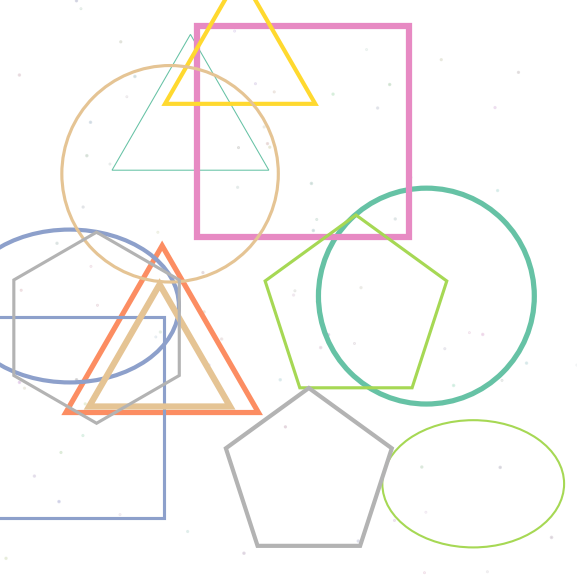[{"shape": "circle", "thickness": 2.5, "radius": 0.93, "center": [0.738, 0.486]}, {"shape": "triangle", "thickness": 0.5, "radius": 0.78, "center": [0.33, 0.783]}, {"shape": "triangle", "thickness": 2.5, "radius": 0.96, "center": [0.281, 0.381]}, {"shape": "oval", "thickness": 2, "radius": 0.95, "center": [0.121, 0.469]}, {"shape": "square", "thickness": 1.5, "radius": 0.87, "center": [0.11, 0.276]}, {"shape": "square", "thickness": 3, "radius": 0.92, "center": [0.525, 0.771]}, {"shape": "oval", "thickness": 1, "radius": 0.79, "center": [0.819, 0.161]}, {"shape": "pentagon", "thickness": 1.5, "radius": 0.83, "center": [0.616, 0.461]}, {"shape": "triangle", "thickness": 2, "radius": 0.75, "center": [0.416, 0.894]}, {"shape": "circle", "thickness": 1.5, "radius": 0.94, "center": [0.295, 0.698]}, {"shape": "triangle", "thickness": 3, "radius": 0.7, "center": [0.276, 0.366]}, {"shape": "pentagon", "thickness": 2, "radius": 0.76, "center": [0.535, 0.176]}, {"shape": "hexagon", "thickness": 1.5, "radius": 0.83, "center": [0.167, 0.432]}]